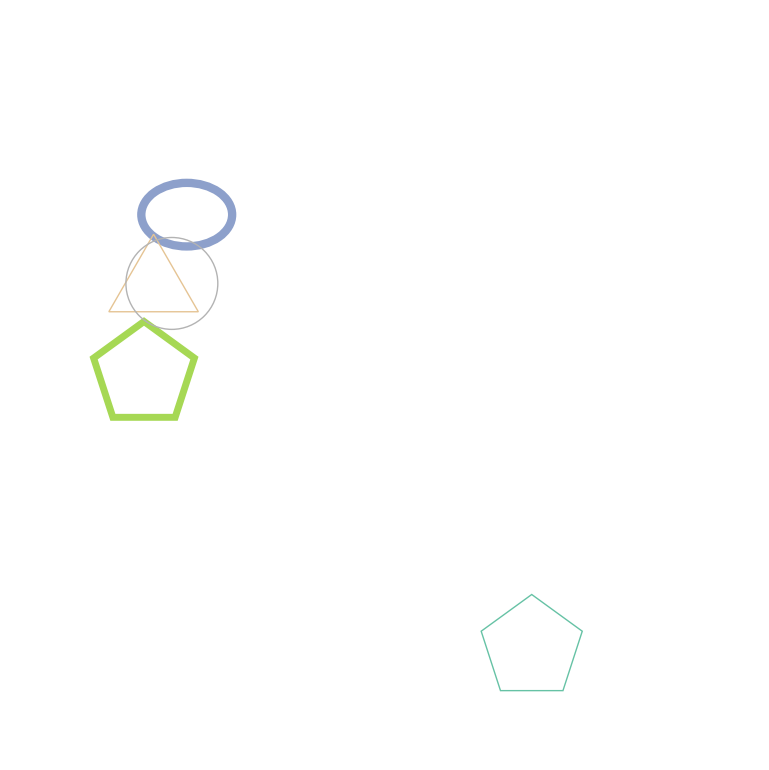[{"shape": "pentagon", "thickness": 0.5, "radius": 0.35, "center": [0.691, 0.159]}, {"shape": "oval", "thickness": 3, "radius": 0.29, "center": [0.243, 0.721]}, {"shape": "pentagon", "thickness": 2.5, "radius": 0.34, "center": [0.187, 0.514]}, {"shape": "triangle", "thickness": 0.5, "radius": 0.34, "center": [0.199, 0.629]}, {"shape": "circle", "thickness": 0.5, "radius": 0.3, "center": [0.223, 0.632]}]